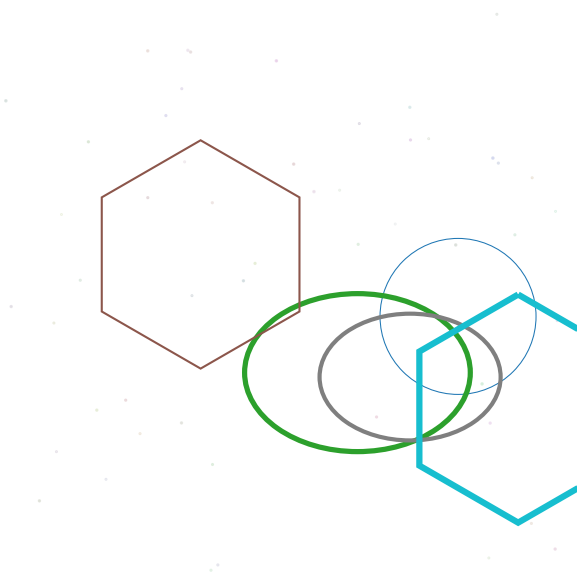[{"shape": "circle", "thickness": 0.5, "radius": 0.68, "center": [0.793, 0.451]}, {"shape": "oval", "thickness": 2.5, "radius": 0.98, "center": [0.619, 0.354]}, {"shape": "hexagon", "thickness": 1, "radius": 0.99, "center": [0.347, 0.559]}, {"shape": "oval", "thickness": 2, "radius": 0.78, "center": [0.71, 0.346]}, {"shape": "hexagon", "thickness": 3, "radius": 0.99, "center": [0.897, 0.292]}]